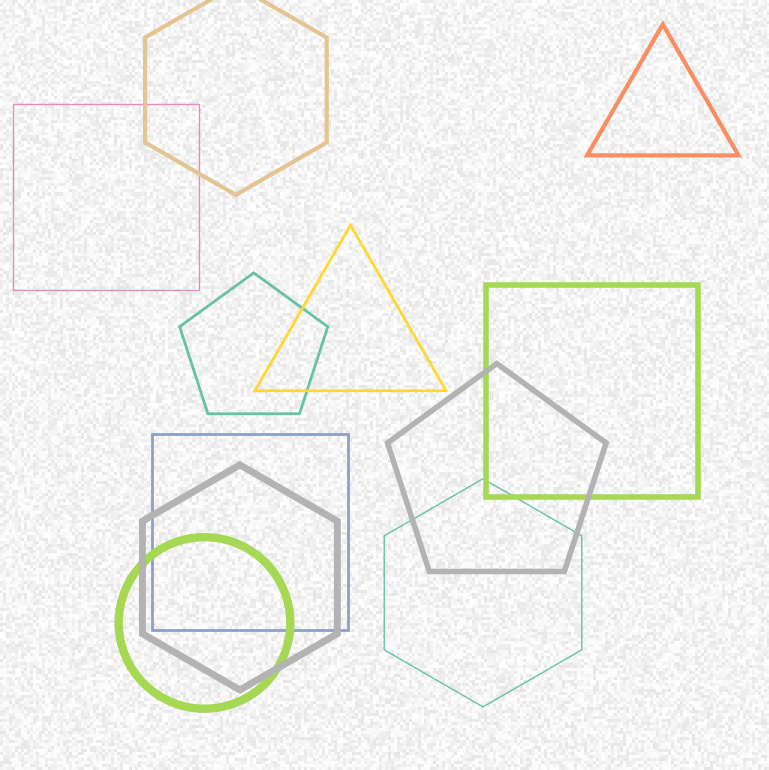[{"shape": "pentagon", "thickness": 1, "radius": 0.51, "center": [0.329, 0.544]}, {"shape": "hexagon", "thickness": 0.5, "radius": 0.74, "center": [0.627, 0.23]}, {"shape": "triangle", "thickness": 1.5, "radius": 0.57, "center": [0.861, 0.855]}, {"shape": "square", "thickness": 1, "radius": 0.64, "center": [0.324, 0.309]}, {"shape": "square", "thickness": 0.5, "radius": 0.6, "center": [0.137, 0.744]}, {"shape": "square", "thickness": 2, "radius": 0.69, "center": [0.769, 0.492]}, {"shape": "circle", "thickness": 3, "radius": 0.56, "center": [0.266, 0.191]}, {"shape": "triangle", "thickness": 1, "radius": 0.72, "center": [0.455, 0.564]}, {"shape": "hexagon", "thickness": 1.5, "radius": 0.68, "center": [0.306, 0.883]}, {"shape": "hexagon", "thickness": 2.5, "radius": 0.73, "center": [0.312, 0.25]}, {"shape": "pentagon", "thickness": 2, "radius": 0.75, "center": [0.645, 0.379]}]